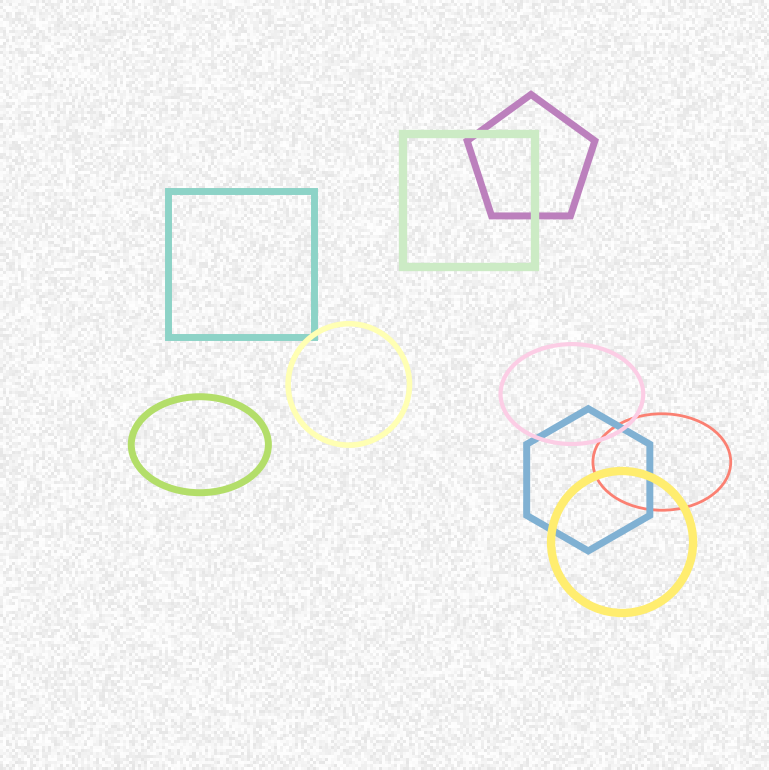[{"shape": "square", "thickness": 2.5, "radius": 0.47, "center": [0.313, 0.657]}, {"shape": "circle", "thickness": 2, "radius": 0.39, "center": [0.453, 0.501]}, {"shape": "oval", "thickness": 1, "radius": 0.45, "center": [0.86, 0.4]}, {"shape": "hexagon", "thickness": 2.5, "radius": 0.46, "center": [0.764, 0.377]}, {"shape": "oval", "thickness": 2.5, "radius": 0.45, "center": [0.259, 0.422]}, {"shape": "oval", "thickness": 1.5, "radius": 0.46, "center": [0.743, 0.488]}, {"shape": "pentagon", "thickness": 2.5, "radius": 0.44, "center": [0.69, 0.79]}, {"shape": "square", "thickness": 3, "radius": 0.43, "center": [0.609, 0.739]}, {"shape": "circle", "thickness": 3, "radius": 0.46, "center": [0.808, 0.296]}]